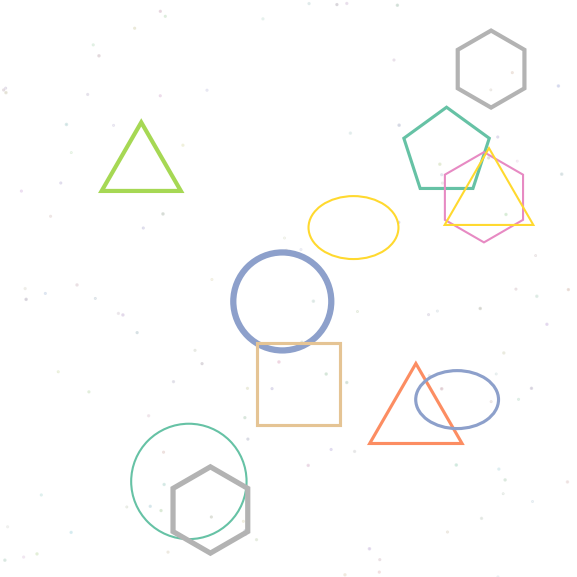[{"shape": "pentagon", "thickness": 1.5, "radius": 0.39, "center": [0.773, 0.736]}, {"shape": "circle", "thickness": 1, "radius": 0.5, "center": [0.327, 0.166]}, {"shape": "triangle", "thickness": 1.5, "radius": 0.46, "center": [0.72, 0.277]}, {"shape": "oval", "thickness": 1.5, "radius": 0.36, "center": [0.792, 0.307]}, {"shape": "circle", "thickness": 3, "radius": 0.42, "center": [0.489, 0.477]}, {"shape": "hexagon", "thickness": 1, "radius": 0.39, "center": [0.838, 0.658]}, {"shape": "triangle", "thickness": 2, "radius": 0.4, "center": [0.245, 0.708]}, {"shape": "oval", "thickness": 1, "radius": 0.39, "center": [0.612, 0.605]}, {"shape": "triangle", "thickness": 1, "radius": 0.44, "center": [0.847, 0.654]}, {"shape": "square", "thickness": 1.5, "radius": 0.36, "center": [0.517, 0.334]}, {"shape": "hexagon", "thickness": 2, "radius": 0.33, "center": [0.85, 0.88]}, {"shape": "hexagon", "thickness": 2.5, "radius": 0.37, "center": [0.364, 0.116]}]